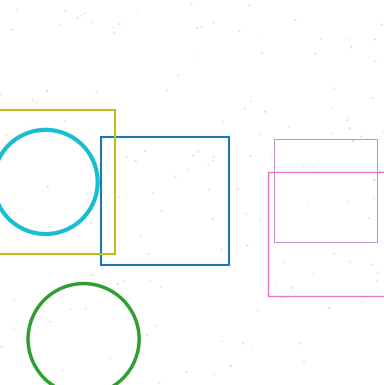[{"shape": "square", "thickness": 1.5, "radius": 0.83, "center": [0.428, 0.478]}, {"shape": "circle", "thickness": 2.5, "radius": 0.72, "center": [0.217, 0.119]}, {"shape": "square", "thickness": 0.5, "radius": 0.67, "center": [0.845, 0.505]}, {"shape": "square", "thickness": 1, "radius": 0.8, "center": [0.856, 0.392]}, {"shape": "square", "thickness": 1.5, "radius": 0.93, "center": [0.113, 0.527]}, {"shape": "circle", "thickness": 3, "radius": 0.68, "center": [0.118, 0.527]}]